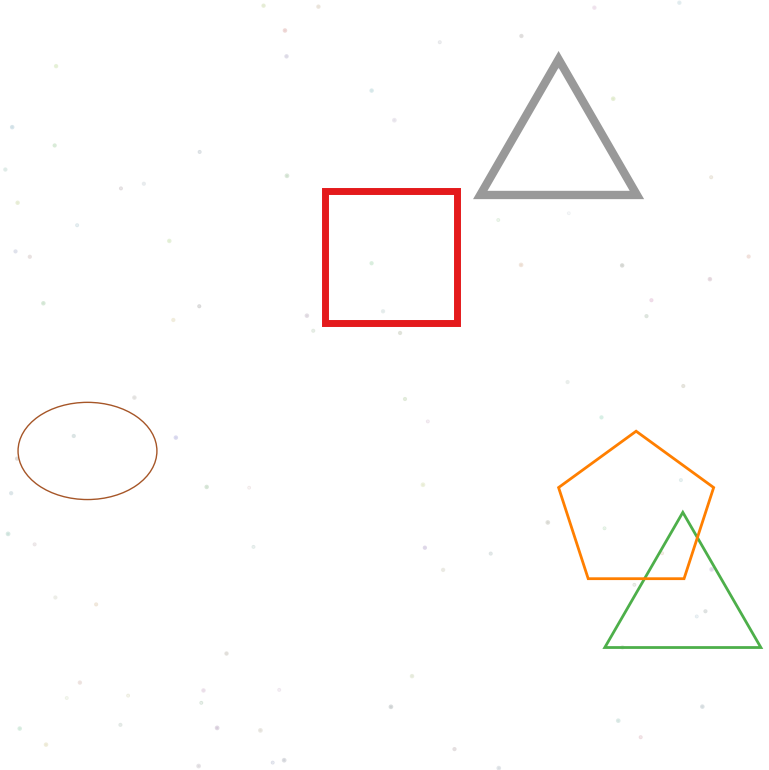[{"shape": "square", "thickness": 2.5, "radius": 0.43, "center": [0.508, 0.667]}, {"shape": "triangle", "thickness": 1, "radius": 0.59, "center": [0.887, 0.218]}, {"shape": "pentagon", "thickness": 1, "radius": 0.53, "center": [0.826, 0.334]}, {"shape": "oval", "thickness": 0.5, "radius": 0.45, "center": [0.114, 0.414]}, {"shape": "triangle", "thickness": 3, "radius": 0.59, "center": [0.725, 0.806]}]